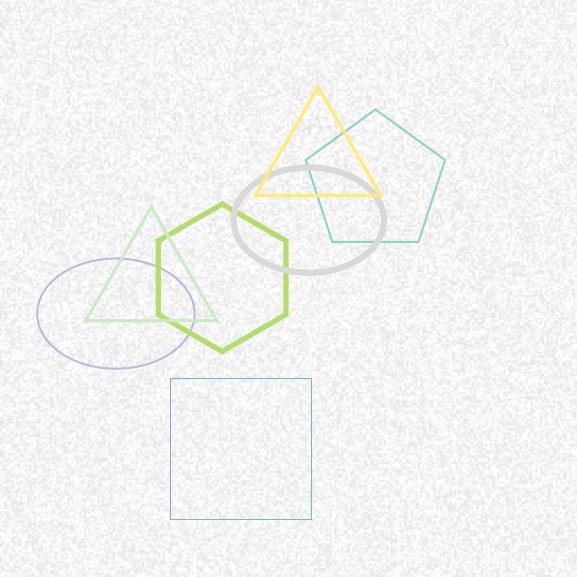[{"shape": "pentagon", "thickness": 1, "radius": 0.63, "center": [0.65, 0.683]}, {"shape": "oval", "thickness": 1, "radius": 0.68, "center": [0.201, 0.456]}, {"shape": "square", "thickness": 0.5, "radius": 0.61, "center": [0.417, 0.222]}, {"shape": "hexagon", "thickness": 2.5, "radius": 0.64, "center": [0.385, 0.518]}, {"shape": "oval", "thickness": 3, "radius": 0.65, "center": [0.535, 0.618]}, {"shape": "triangle", "thickness": 1.5, "radius": 0.66, "center": [0.262, 0.509]}, {"shape": "triangle", "thickness": 1.5, "radius": 0.63, "center": [0.551, 0.723]}]